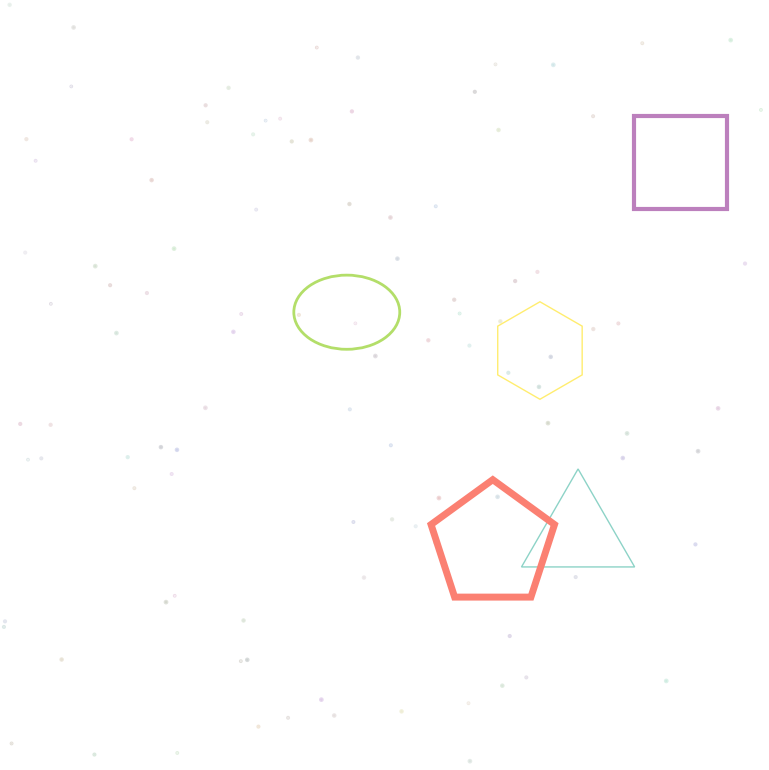[{"shape": "triangle", "thickness": 0.5, "radius": 0.42, "center": [0.751, 0.306]}, {"shape": "pentagon", "thickness": 2.5, "radius": 0.42, "center": [0.64, 0.293]}, {"shape": "oval", "thickness": 1, "radius": 0.34, "center": [0.45, 0.595]}, {"shape": "square", "thickness": 1.5, "radius": 0.3, "center": [0.884, 0.789]}, {"shape": "hexagon", "thickness": 0.5, "radius": 0.32, "center": [0.701, 0.545]}]